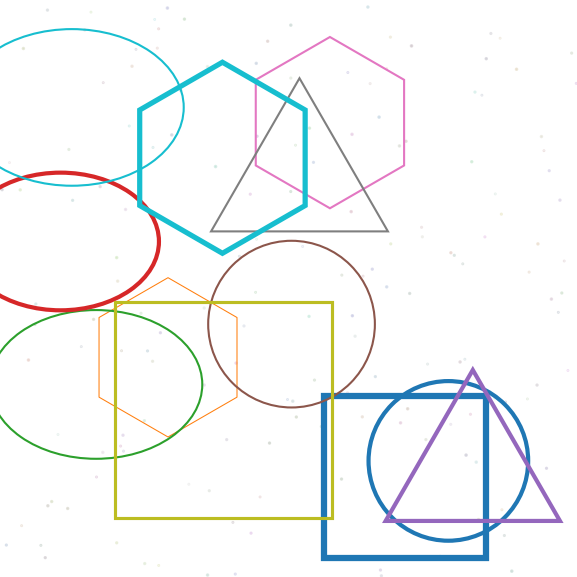[{"shape": "circle", "thickness": 2, "radius": 0.69, "center": [0.776, 0.201]}, {"shape": "square", "thickness": 3, "radius": 0.7, "center": [0.701, 0.173]}, {"shape": "hexagon", "thickness": 0.5, "radius": 0.69, "center": [0.291, 0.38]}, {"shape": "oval", "thickness": 1, "radius": 0.92, "center": [0.166, 0.333]}, {"shape": "oval", "thickness": 2, "radius": 0.85, "center": [0.105, 0.581]}, {"shape": "triangle", "thickness": 2, "radius": 0.87, "center": [0.819, 0.184]}, {"shape": "circle", "thickness": 1, "radius": 0.72, "center": [0.505, 0.438]}, {"shape": "hexagon", "thickness": 1, "radius": 0.74, "center": [0.571, 0.787]}, {"shape": "triangle", "thickness": 1, "radius": 0.88, "center": [0.519, 0.687]}, {"shape": "square", "thickness": 1.5, "radius": 0.94, "center": [0.387, 0.289]}, {"shape": "oval", "thickness": 1, "radius": 0.97, "center": [0.124, 0.813]}, {"shape": "hexagon", "thickness": 2.5, "radius": 0.83, "center": [0.385, 0.726]}]